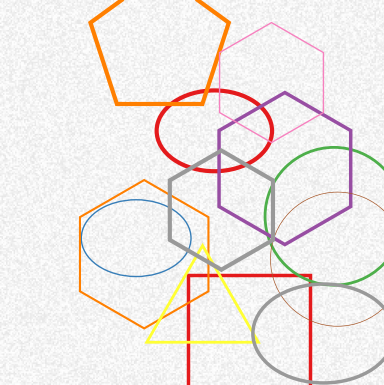[{"shape": "oval", "thickness": 3, "radius": 0.75, "center": [0.557, 0.66]}, {"shape": "square", "thickness": 2.5, "radius": 0.79, "center": [0.647, 0.129]}, {"shape": "oval", "thickness": 1, "radius": 0.71, "center": [0.354, 0.381]}, {"shape": "circle", "thickness": 2, "radius": 0.89, "center": [0.867, 0.438]}, {"shape": "hexagon", "thickness": 2.5, "radius": 0.99, "center": [0.74, 0.562]}, {"shape": "pentagon", "thickness": 3, "radius": 0.94, "center": [0.415, 0.883]}, {"shape": "hexagon", "thickness": 1.5, "radius": 0.96, "center": [0.375, 0.34]}, {"shape": "triangle", "thickness": 2, "radius": 0.84, "center": [0.526, 0.195]}, {"shape": "circle", "thickness": 0.5, "radius": 0.87, "center": [0.877, 0.327]}, {"shape": "hexagon", "thickness": 1, "radius": 0.78, "center": [0.705, 0.786]}, {"shape": "oval", "thickness": 2.5, "radius": 0.92, "center": [0.84, 0.134]}, {"shape": "hexagon", "thickness": 3, "radius": 0.77, "center": [0.575, 0.454]}]